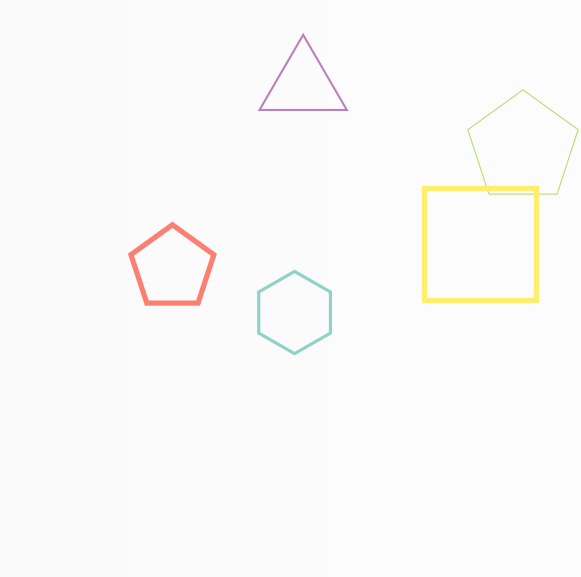[{"shape": "hexagon", "thickness": 1.5, "radius": 0.36, "center": [0.507, 0.458]}, {"shape": "pentagon", "thickness": 2.5, "radius": 0.37, "center": [0.297, 0.535]}, {"shape": "pentagon", "thickness": 0.5, "radius": 0.5, "center": [0.9, 0.744]}, {"shape": "triangle", "thickness": 1, "radius": 0.43, "center": [0.522, 0.852]}, {"shape": "square", "thickness": 2.5, "radius": 0.48, "center": [0.826, 0.577]}]